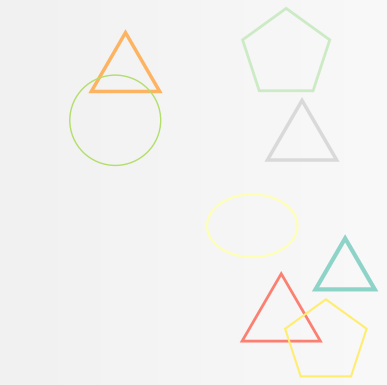[{"shape": "triangle", "thickness": 3, "radius": 0.44, "center": [0.891, 0.293]}, {"shape": "oval", "thickness": 1.5, "radius": 0.58, "center": [0.651, 0.414]}, {"shape": "triangle", "thickness": 2, "radius": 0.58, "center": [0.726, 0.172]}, {"shape": "triangle", "thickness": 2.5, "radius": 0.51, "center": [0.324, 0.813]}, {"shape": "circle", "thickness": 1, "radius": 0.59, "center": [0.297, 0.688]}, {"shape": "triangle", "thickness": 2.5, "radius": 0.52, "center": [0.779, 0.636]}, {"shape": "pentagon", "thickness": 2, "radius": 0.59, "center": [0.739, 0.86]}, {"shape": "pentagon", "thickness": 1.5, "radius": 0.55, "center": [0.841, 0.112]}]